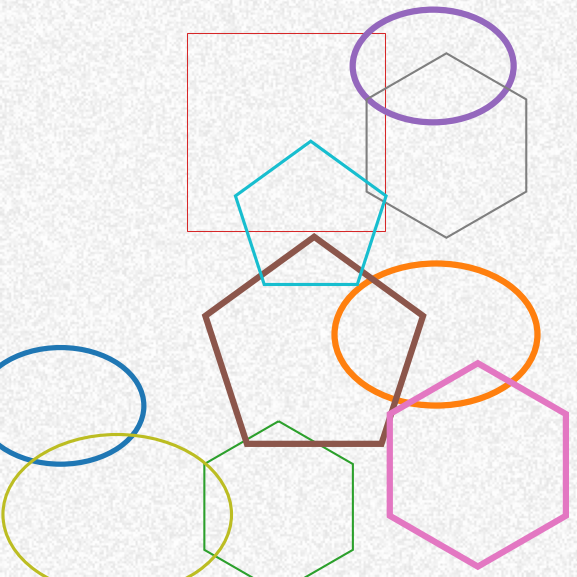[{"shape": "oval", "thickness": 2.5, "radius": 0.72, "center": [0.105, 0.296]}, {"shape": "oval", "thickness": 3, "radius": 0.88, "center": [0.755, 0.42]}, {"shape": "hexagon", "thickness": 1, "radius": 0.74, "center": [0.482, 0.121]}, {"shape": "square", "thickness": 0.5, "radius": 0.85, "center": [0.495, 0.771]}, {"shape": "oval", "thickness": 3, "radius": 0.7, "center": [0.75, 0.885]}, {"shape": "pentagon", "thickness": 3, "radius": 0.99, "center": [0.544, 0.391]}, {"shape": "hexagon", "thickness": 3, "radius": 0.88, "center": [0.827, 0.194]}, {"shape": "hexagon", "thickness": 1, "radius": 0.8, "center": [0.773, 0.747]}, {"shape": "oval", "thickness": 1.5, "radius": 0.99, "center": [0.203, 0.108]}, {"shape": "pentagon", "thickness": 1.5, "radius": 0.69, "center": [0.538, 0.617]}]